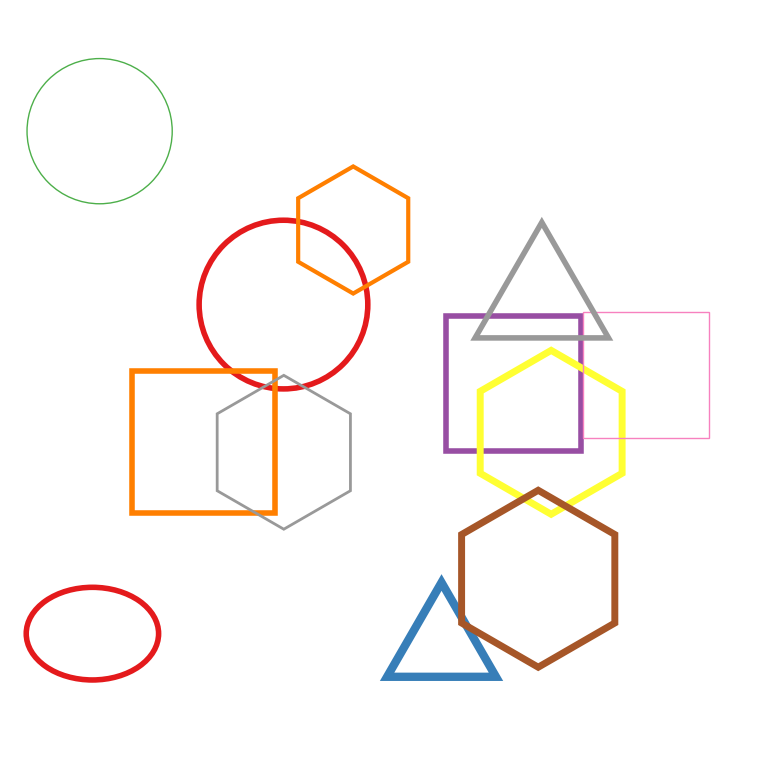[{"shape": "circle", "thickness": 2, "radius": 0.55, "center": [0.368, 0.604]}, {"shape": "oval", "thickness": 2, "radius": 0.43, "center": [0.12, 0.177]}, {"shape": "triangle", "thickness": 3, "radius": 0.41, "center": [0.573, 0.162]}, {"shape": "circle", "thickness": 0.5, "radius": 0.47, "center": [0.129, 0.83]}, {"shape": "square", "thickness": 2, "radius": 0.44, "center": [0.666, 0.502]}, {"shape": "square", "thickness": 2, "radius": 0.46, "center": [0.264, 0.426]}, {"shape": "hexagon", "thickness": 1.5, "radius": 0.41, "center": [0.459, 0.701]}, {"shape": "hexagon", "thickness": 2.5, "radius": 0.53, "center": [0.716, 0.439]}, {"shape": "hexagon", "thickness": 2.5, "radius": 0.57, "center": [0.699, 0.248]}, {"shape": "square", "thickness": 0.5, "radius": 0.41, "center": [0.839, 0.513]}, {"shape": "triangle", "thickness": 2, "radius": 0.5, "center": [0.704, 0.611]}, {"shape": "hexagon", "thickness": 1, "radius": 0.5, "center": [0.369, 0.413]}]